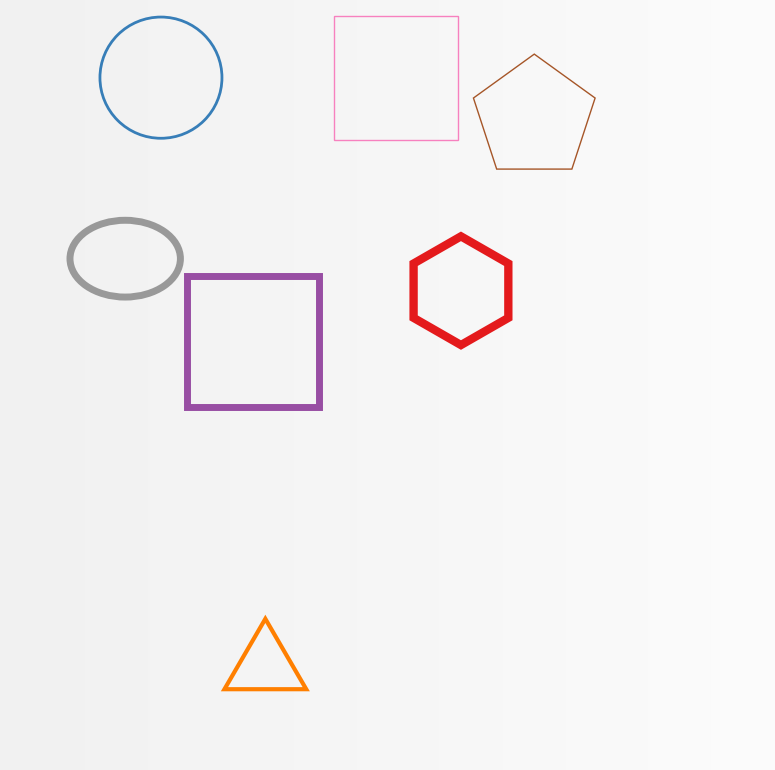[{"shape": "hexagon", "thickness": 3, "radius": 0.35, "center": [0.595, 0.622]}, {"shape": "circle", "thickness": 1, "radius": 0.39, "center": [0.208, 0.899]}, {"shape": "square", "thickness": 2.5, "radius": 0.43, "center": [0.326, 0.557]}, {"shape": "triangle", "thickness": 1.5, "radius": 0.3, "center": [0.342, 0.135]}, {"shape": "pentagon", "thickness": 0.5, "radius": 0.41, "center": [0.689, 0.847]}, {"shape": "square", "thickness": 0.5, "radius": 0.4, "center": [0.511, 0.898]}, {"shape": "oval", "thickness": 2.5, "radius": 0.36, "center": [0.162, 0.664]}]